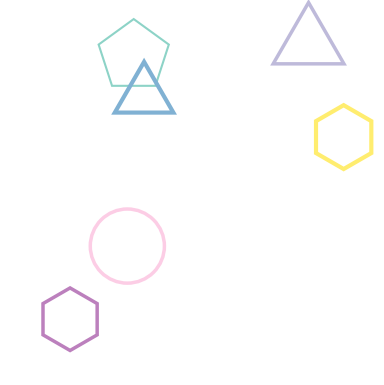[{"shape": "pentagon", "thickness": 1.5, "radius": 0.48, "center": [0.347, 0.855]}, {"shape": "triangle", "thickness": 2.5, "radius": 0.53, "center": [0.801, 0.887]}, {"shape": "triangle", "thickness": 3, "radius": 0.44, "center": [0.374, 0.751]}, {"shape": "circle", "thickness": 2.5, "radius": 0.48, "center": [0.331, 0.361]}, {"shape": "hexagon", "thickness": 2.5, "radius": 0.41, "center": [0.182, 0.171]}, {"shape": "hexagon", "thickness": 3, "radius": 0.41, "center": [0.893, 0.644]}]